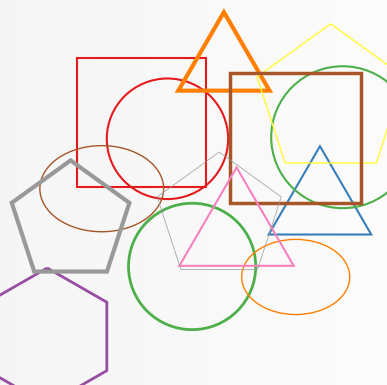[{"shape": "square", "thickness": 1.5, "radius": 0.84, "center": [0.366, 0.681]}, {"shape": "circle", "thickness": 1.5, "radius": 0.78, "center": [0.432, 0.64]}, {"shape": "triangle", "thickness": 1.5, "radius": 0.76, "center": [0.826, 0.467]}, {"shape": "circle", "thickness": 1.5, "radius": 0.92, "center": [0.884, 0.644]}, {"shape": "circle", "thickness": 2, "radius": 0.82, "center": [0.496, 0.308]}, {"shape": "hexagon", "thickness": 2, "radius": 0.89, "center": [0.122, 0.126]}, {"shape": "triangle", "thickness": 3, "radius": 0.68, "center": [0.578, 0.832]}, {"shape": "oval", "thickness": 1, "radius": 0.7, "center": [0.763, 0.281]}, {"shape": "pentagon", "thickness": 1, "radius": 1.0, "center": [0.853, 0.738]}, {"shape": "square", "thickness": 2.5, "radius": 0.85, "center": [0.763, 0.641]}, {"shape": "oval", "thickness": 1, "radius": 0.8, "center": [0.263, 0.51]}, {"shape": "triangle", "thickness": 1.5, "radius": 0.85, "center": [0.61, 0.395]}, {"shape": "pentagon", "thickness": 0.5, "radius": 0.84, "center": [0.566, 0.437]}, {"shape": "pentagon", "thickness": 3, "radius": 0.8, "center": [0.182, 0.424]}]